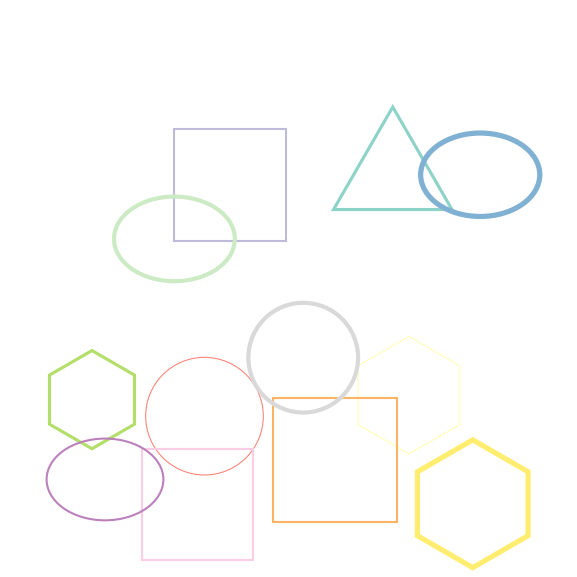[{"shape": "triangle", "thickness": 1.5, "radius": 0.59, "center": [0.68, 0.696]}, {"shape": "hexagon", "thickness": 0.5, "radius": 0.51, "center": [0.708, 0.315]}, {"shape": "square", "thickness": 1, "radius": 0.48, "center": [0.398, 0.679]}, {"shape": "circle", "thickness": 0.5, "radius": 0.51, "center": [0.354, 0.278]}, {"shape": "oval", "thickness": 2.5, "radius": 0.52, "center": [0.832, 0.697]}, {"shape": "square", "thickness": 1, "radius": 0.54, "center": [0.58, 0.203]}, {"shape": "hexagon", "thickness": 1.5, "radius": 0.43, "center": [0.159, 0.307]}, {"shape": "square", "thickness": 1, "radius": 0.48, "center": [0.342, 0.126]}, {"shape": "circle", "thickness": 2, "radius": 0.48, "center": [0.525, 0.38]}, {"shape": "oval", "thickness": 1, "radius": 0.51, "center": [0.182, 0.169]}, {"shape": "oval", "thickness": 2, "radius": 0.52, "center": [0.302, 0.585]}, {"shape": "hexagon", "thickness": 2.5, "radius": 0.55, "center": [0.819, 0.127]}]